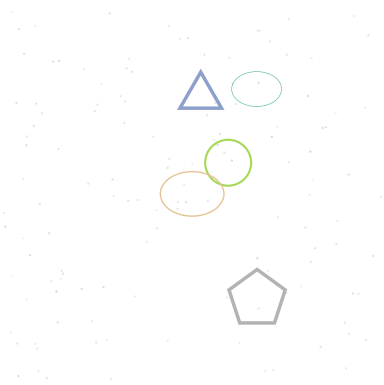[{"shape": "oval", "thickness": 0.5, "radius": 0.32, "center": [0.667, 0.769]}, {"shape": "triangle", "thickness": 2.5, "radius": 0.31, "center": [0.521, 0.75]}, {"shape": "circle", "thickness": 1.5, "radius": 0.3, "center": [0.593, 0.577]}, {"shape": "oval", "thickness": 1, "radius": 0.41, "center": [0.499, 0.496]}, {"shape": "pentagon", "thickness": 2.5, "radius": 0.38, "center": [0.668, 0.223]}]